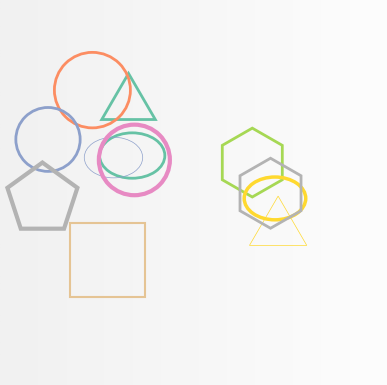[{"shape": "oval", "thickness": 2, "radius": 0.42, "center": [0.341, 0.596]}, {"shape": "triangle", "thickness": 2, "radius": 0.4, "center": [0.332, 0.729]}, {"shape": "circle", "thickness": 2, "radius": 0.49, "center": [0.238, 0.766]}, {"shape": "circle", "thickness": 2, "radius": 0.41, "center": [0.124, 0.638]}, {"shape": "oval", "thickness": 0.5, "radius": 0.38, "center": [0.293, 0.591]}, {"shape": "circle", "thickness": 3, "radius": 0.46, "center": [0.347, 0.585]}, {"shape": "hexagon", "thickness": 2, "radius": 0.45, "center": [0.651, 0.578]}, {"shape": "oval", "thickness": 2.5, "radius": 0.4, "center": [0.71, 0.485]}, {"shape": "triangle", "thickness": 0.5, "radius": 0.43, "center": [0.718, 0.405]}, {"shape": "square", "thickness": 1.5, "radius": 0.48, "center": [0.278, 0.325]}, {"shape": "pentagon", "thickness": 3, "radius": 0.47, "center": [0.109, 0.483]}, {"shape": "hexagon", "thickness": 2, "radius": 0.45, "center": [0.698, 0.498]}]